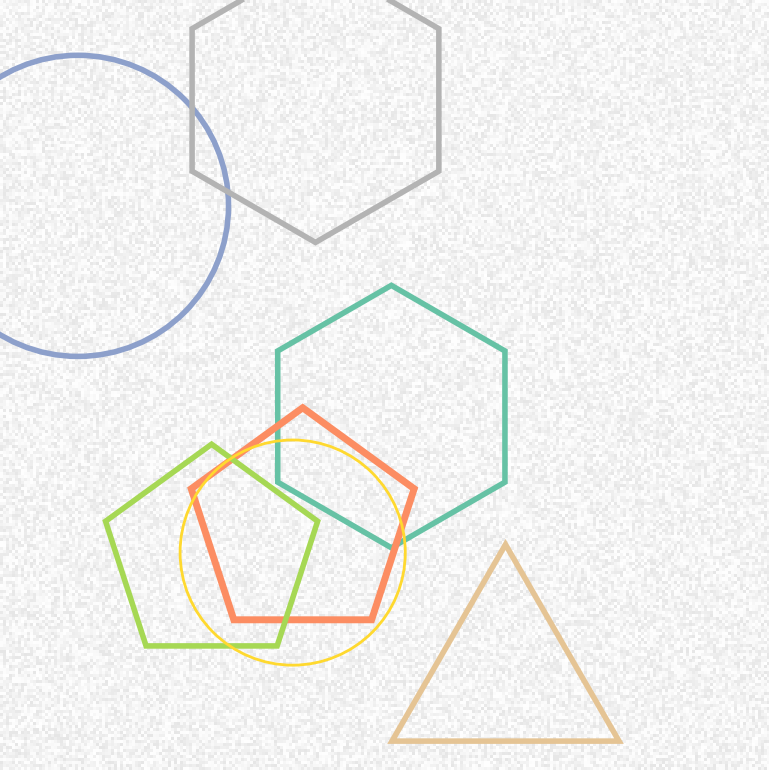[{"shape": "hexagon", "thickness": 2, "radius": 0.85, "center": [0.508, 0.459]}, {"shape": "pentagon", "thickness": 2.5, "radius": 0.76, "center": [0.393, 0.318]}, {"shape": "circle", "thickness": 2, "radius": 0.98, "center": [0.101, 0.733]}, {"shape": "pentagon", "thickness": 2, "radius": 0.72, "center": [0.275, 0.278]}, {"shape": "circle", "thickness": 1, "radius": 0.73, "center": [0.38, 0.282]}, {"shape": "triangle", "thickness": 2, "radius": 0.85, "center": [0.657, 0.123]}, {"shape": "hexagon", "thickness": 2, "radius": 0.93, "center": [0.41, 0.87]}]